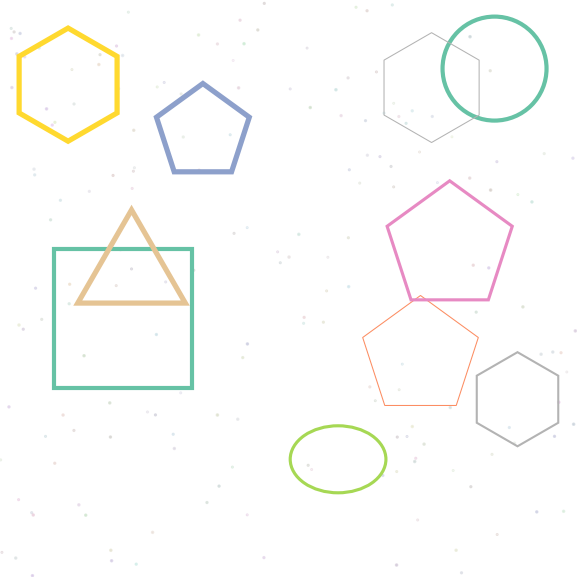[{"shape": "circle", "thickness": 2, "radius": 0.45, "center": [0.856, 0.88]}, {"shape": "square", "thickness": 2, "radius": 0.6, "center": [0.213, 0.448]}, {"shape": "pentagon", "thickness": 0.5, "radius": 0.53, "center": [0.728, 0.382]}, {"shape": "pentagon", "thickness": 2.5, "radius": 0.42, "center": [0.351, 0.77]}, {"shape": "pentagon", "thickness": 1.5, "radius": 0.57, "center": [0.779, 0.572]}, {"shape": "oval", "thickness": 1.5, "radius": 0.41, "center": [0.585, 0.204]}, {"shape": "hexagon", "thickness": 2.5, "radius": 0.49, "center": [0.118, 0.853]}, {"shape": "triangle", "thickness": 2.5, "radius": 0.54, "center": [0.228, 0.528]}, {"shape": "hexagon", "thickness": 0.5, "radius": 0.48, "center": [0.747, 0.847]}, {"shape": "hexagon", "thickness": 1, "radius": 0.41, "center": [0.896, 0.308]}]